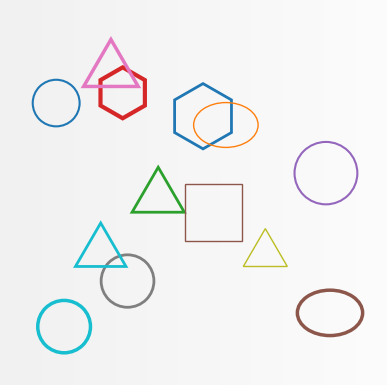[{"shape": "hexagon", "thickness": 2, "radius": 0.42, "center": [0.524, 0.698]}, {"shape": "circle", "thickness": 1.5, "radius": 0.3, "center": [0.145, 0.732]}, {"shape": "oval", "thickness": 1, "radius": 0.42, "center": [0.583, 0.675]}, {"shape": "triangle", "thickness": 2, "radius": 0.39, "center": [0.408, 0.488]}, {"shape": "hexagon", "thickness": 3, "radius": 0.33, "center": [0.317, 0.759]}, {"shape": "circle", "thickness": 1.5, "radius": 0.41, "center": [0.841, 0.55]}, {"shape": "oval", "thickness": 2.5, "radius": 0.42, "center": [0.852, 0.187]}, {"shape": "square", "thickness": 1, "radius": 0.37, "center": [0.552, 0.448]}, {"shape": "triangle", "thickness": 2.5, "radius": 0.41, "center": [0.286, 0.816]}, {"shape": "circle", "thickness": 2, "radius": 0.34, "center": [0.329, 0.27]}, {"shape": "triangle", "thickness": 1, "radius": 0.33, "center": [0.685, 0.341]}, {"shape": "circle", "thickness": 2.5, "radius": 0.34, "center": [0.165, 0.152]}, {"shape": "triangle", "thickness": 2, "radius": 0.38, "center": [0.26, 0.346]}]